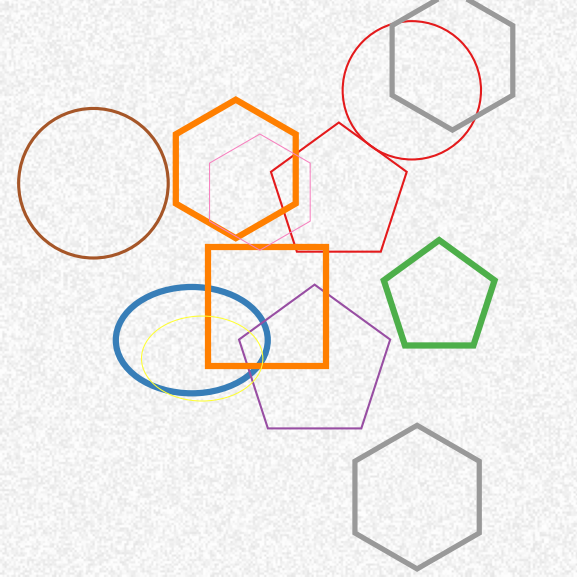[{"shape": "circle", "thickness": 1, "radius": 0.6, "center": [0.713, 0.843]}, {"shape": "pentagon", "thickness": 1, "radius": 0.62, "center": [0.587, 0.663]}, {"shape": "oval", "thickness": 3, "radius": 0.66, "center": [0.332, 0.41]}, {"shape": "pentagon", "thickness": 3, "radius": 0.5, "center": [0.761, 0.482]}, {"shape": "pentagon", "thickness": 1, "radius": 0.69, "center": [0.545, 0.369]}, {"shape": "hexagon", "thickness": 3, "radius": 0.6, "center": [0.408, 0.707]}, {"shape": "square", "thickness": 3, "radius": 0.51, "center": [0.462, 0.469]}, {"shape": "oval", "thickness": 0.5, "radius": 0.53, "center": [0.35, 0.378]}, {"shape": "circle", "thickness": 1.5, "radius": 0.65, "center": [0.162, 0.682]}, {"shape": "hexagon", "thickness": 0.5, "radius": 0.5, "center": [0.45, 0.666]}, {"shape": "hexagon", "thickness": 2.5, "radius": 0.62, "center": [0.722, 0.138]}, {"shape": "hexagon", "thickness": 2.5, "radius": 0.6, "center": [0.783, 0.895]}]